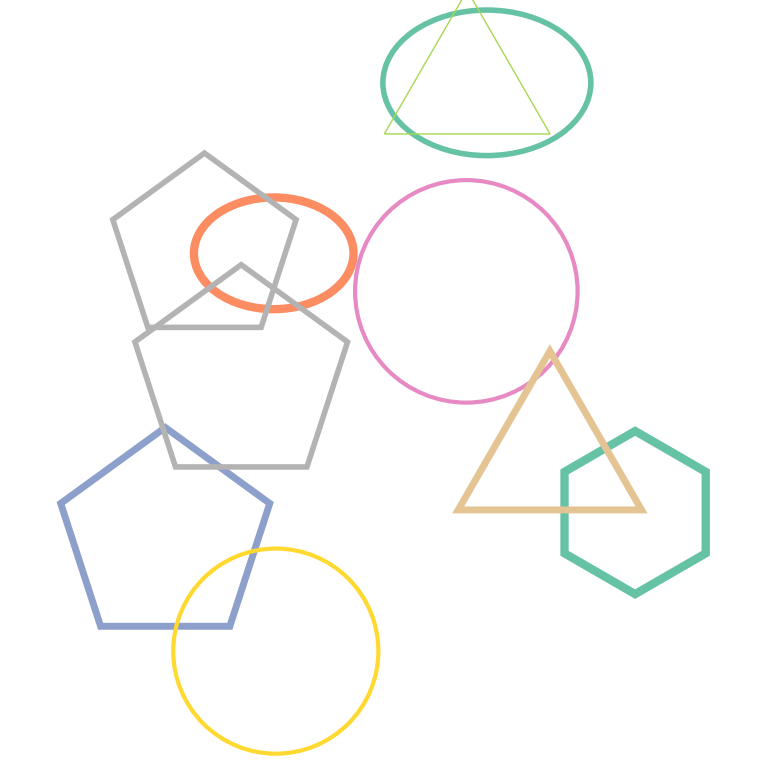[{"shape": "hexagon", "thickness": 3, "radius": 0.53, "center": [0.825, 0.334]}, {"shape": "oval", "thickness": 2, "radius": 0.68, "center": [0.632, 0.892]}, {"shape": "oval", "thickness": 3, "radius": 0.52, "center": [0.355, 0.671]}, {"shape": "pentagon", "thickness": 2.5, "radius": 0.71, "center": [0.215, 0.302]}, {"shape": "circle", "thickness": 1.5, "radius": 0.72, "center": [0.606, 0.622]}, {"shape": "triangle", "thickness": 0.5, "radius": 0.62, "center": [0.607, 0.888]}, {"shape": "circle", "thickness": 1.5, "radius": 0.67, "center": [0.358, 0.154]}, {"shape": "triangle", "thickness": 2.5, "radius": 0.69, "center": [0.714, 0.407]}, {"shape": "pentagon", "thickness": 2, "radius": 0.63, "center": [0.266, 0.676]}, {"shape": "pentagon", "thickness": 2, "radius": 0.73, "center": [0.313, 0.511]}]